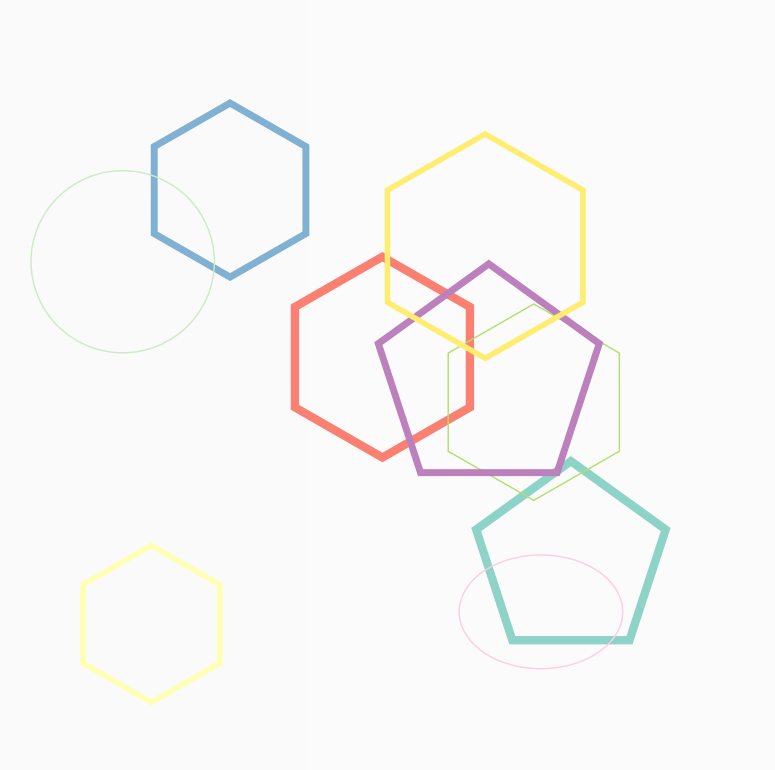[{"shape": "pentagon", "thickness": 3, "radius": 0.64, "center": [0.737, 0.273]}, {"shape": "hexagon", "thickness": 2, "radius": 0.51, "center": [0.195, 0.19]}, {"shape": "hexagon", "thickness": 3, "radius": 0.65, "center": [0.493, 0.536]}, {"shape": "hexagon", "thickness": 2.5, "radius": 0.56, "center": [0.297, 0.753]}, {"shape": "hexagon", "thickness": 0.5, "radius": 0.64, "center": [0.689, 0.478]}, {"shape": "oval", "thickness": 0.5, "radius": 0.53, "center": [0.698, 0.205]}, {"shape": "pentagon", "thickness": 2.5, "radius": 0.75, "center": [0.631, 0.507]}, {"shape": "circle", "thickness": 0.5, "radius": 0.59, "center": [0.158, 0.66]}, {"shape": "hexagon", "thickness": 2, "radius": 0.73, "center": [0.626, 0.68]}]